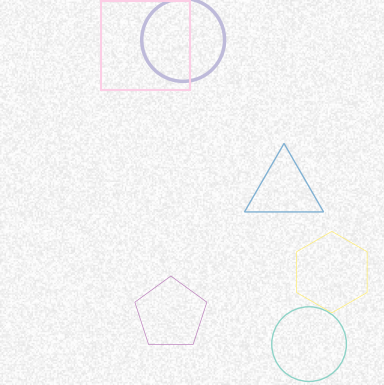[{"shape": "circle", "thickness": 1, "radius": 0.48, "center": [0.803, 0.106]}, {"shape": "circle", "thickness": 2.5, "radius": 0.54, "center": [0.476, 0.896]}, {"shape": "triangle", "thickness": 1, "radius": 0.59, "center": [0.738, 0.509]}, {"shape": "square", "thickness": 1.5, "radius": 0.58, "center": [0.377, 0.881]}, {"shape": "pentagon", "thickness": 0.5, "radius": 0.49, "center": [0.444, 0.185]}, {"shape": "hexagon", "thickness": 0.5, "radius": 0.53, "center": [0.862, 0.293]}]